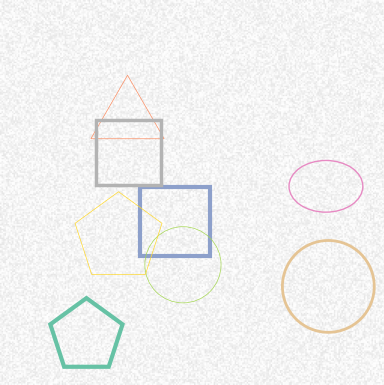[{"shape": "pentagon", "thickness": 3, "radius": 0.49, "center": [0.224, 0.127]}, {"shape": "triangle", "thickness": 0.5, "radius": 0.55, "center": [0.331, 0.695]}, {"shape": "square", "thickness": 3, "radius": 0.45, "center": [0.455, 0.424]}, {"shape": "oval", "thickness": 1, "radius": 0.48, "center": [0.847, 0.516]}, {"shape": "circle", "thickness": 0.5, "radius": 0.49, "center": [0.475, 0.312]}, {"shape": "pentagon", "thickness": 0.5, "radius": 0.59, "center": [0.308, 0.383]}, {"shape": "circle", "thickness": 2, "radius": 0.6, "center": [0.853, 0.256]}, {"shape": "square", "thickness": 2.5, "radius": 0.42, "center": [0.334, 0.603]}]